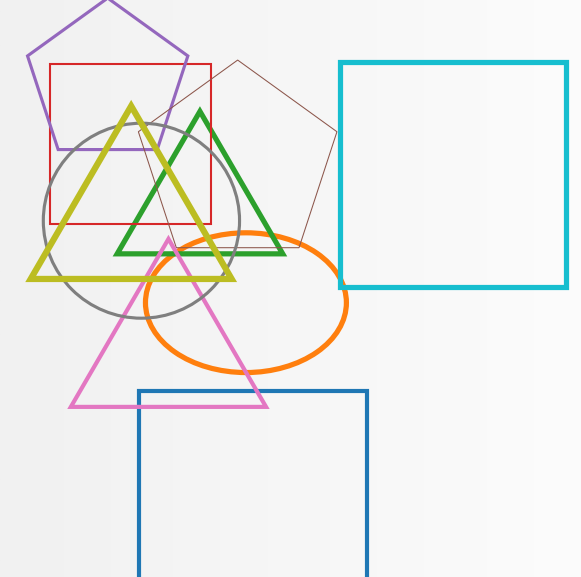[{"shape": "square", "thickness": 2, "radius": 0.98, "center": [0.435, 0.126]}, {"shape": "oval", "thickness": 2.5, "radius": 0.86, "center": [0.423, 0.475]}, {"shape": "triangle", "thickness": 2.5, "radius": 0.82, "center": [0.344, 0.642]}, {"shape": "square", "thickness": 1, "radius": 0.69, "center": [0.224, 0.75]}, {"shape": "pentagon", "thickness": 1.5, "radius": 0.73, "center": [0.185, 0.857]}, {"shape": "pentagon", "thickness": 0.5, "radius": 0.9, "center": [0.409, 0.716]}, {"shape": "triangle", "thickness": 2, "radius": 0.97, "center": [0.29, 0.392]}, {"shape": "circle", "thickness": 1.5, "radius": 0.84, "center": [0.243, 0.617]}, {"shape": "triangle", "thickness": 3, "radius": 1.0, "center": [0.226, 0.616]}, {"shape": "square", "thickness": 2.5, "radius": 0.97, "center": [0.779, 0.697]}]